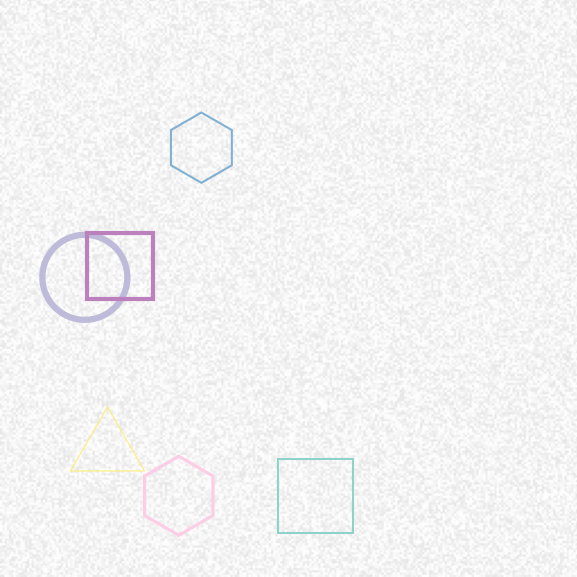[{"shape": "square", "thickness": 1, "radius": 0.32, "center": [0.547, 0.14]}, {"shape": "circle", "thickness": 3, "radius": 0.37, "center": [0.147, 0.519]}, {"shape": "hexagon", "thickness": 1, "radius": 0.3, "center": [0.349, 0.743]}, {"shape": "hexagon", "thickness": 1.5, "radius": 0.34, "center": [0.31, 0.141]}, {"shape": "square", "thickness": 2, "radius": 0.29, "center": [0.208, 0.538]}, {"shape": "triangle", "thickness": 0.5, "radius": 0.37, "center": [0.186, 0.221]}]